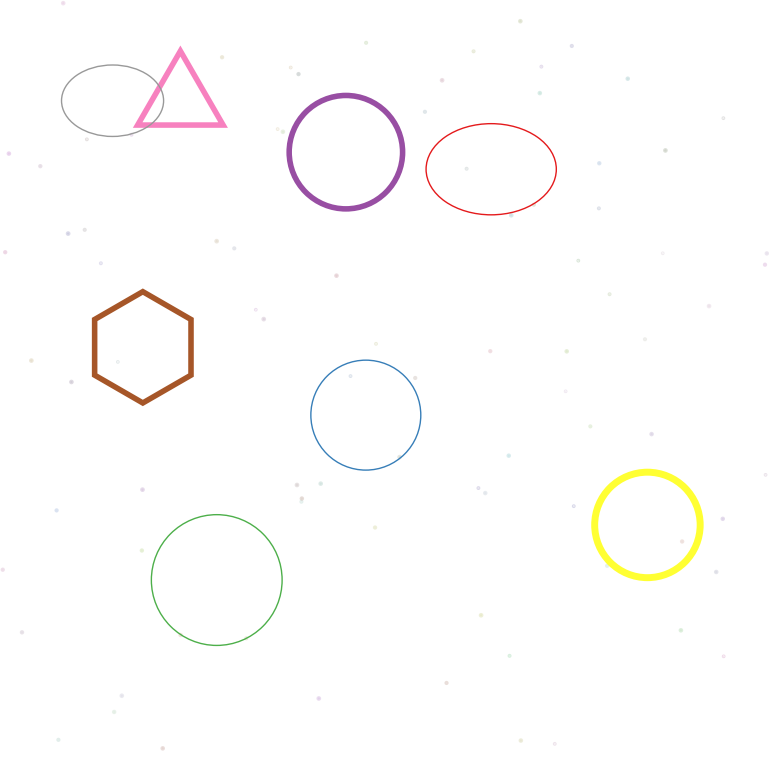[{"shape": "oval", "thickness": 0.5, "radius": 0.42, "center": [0.638, 0.78]}, {"shape": "circle", "thickness": 0.5, "radius": 0.36, "center": [0.475, 0.461]}, {"shape": "circle", "thickness": 0.5, "radius": 0.42, "center": [0.281, 0.247]}, {"shape": "circle", "thickness": 2, "radius": 0.37, "center": [0.449, 0.802]}, {"shape": "circle", "thickness": 2.5, "radius": 0.34, "center": [0.841, 0.318]}, {"shape": "hexagon", "thickness": 2, "radius": 0.36, "center": [0.185, 0.549]}, {"shape": "triangle", "thickness": 2, "radius": 0.32, "center": [0.234, 0.87]}, {"shape": "oval", "thickness": 0.5, "radius": 0.33, "center": [0.146, 0.869]}]